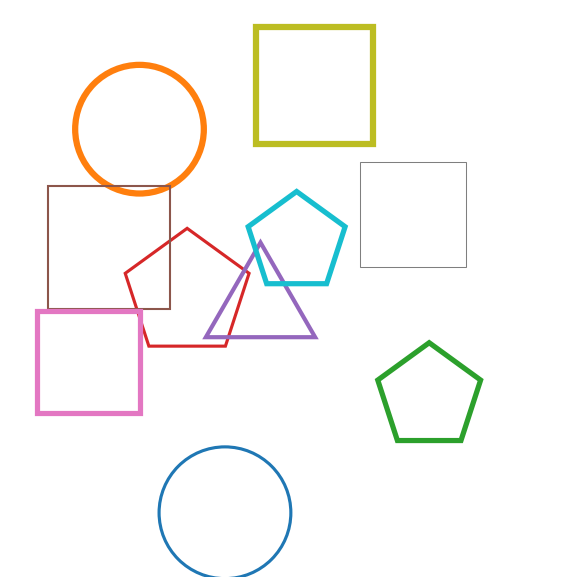[{"shape": "circle", "thickness": 1.5, "radius": 0.57, "center": [0.39, 0.111]}, {"shape": "circle", "thickness": 3, "radius": 0.56, "center": [0.242, 0.775]}, {"shape": "pentagon", "thickness": 2.5, "radius": 0.47, "center": [0.743, 0.312]}, {"shape": "pentagon", "thickness": 1.5, "radius": 0.56, "center": [0.324, 0.491]}, {"shape": "triangle", "thickness": 2, "radius": 0.55, "center": [0.451, 0.47]}, {"shape": "square", "thickness": 1, "radius": 0.53, "center": [0.189, 0.57]}, {"shape": "square", "thickness": 2.5, "radius": 0.45, "center": [0.153, 0.372]}, {"shape": "square", "thickness": 0.5, "radius": 0.46, "center": [0.715, 0.628]}, {"shape": "square", "thickness": 3, "radius": 0.51, "center": [0.545, 0.851]}, {"shape": "pentagon", "thickness": 2.5, "radius": 0.44, "center": [0.514, 0.579]}]